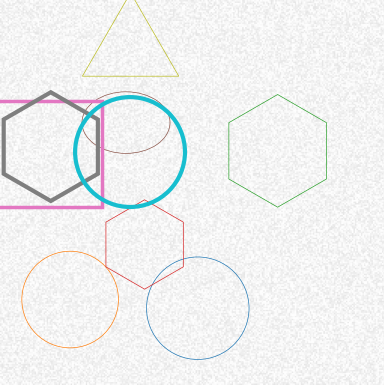[{"shape": "circle", "thickness": 0.5, "radius": 0.67, "center": [0.514, 0.199]}, {"shape": "circle", "thickness": 0.5, "radius": 0.63, "center": [0.182, 0.222]}, {"shape": "hexagon", "thickness": 0.5, "radius": 0.73, "center": [0.721, 0.608]}, {"shape": "hexagon", "thickness": 0.5, "radius": 0.58, "center": [0.376, 0.365]}, {"shape": "oval", "thickness": 0.5, "radius": 0.57, "center": [0.327, 0.682]}, {"shape": "square", "thickness": 2.5, "radius": 0.68, "center": [0.128, 0.6]}, {"shape": "hexagon", "thickness": 3, "radius": 0.71, "center": [0.132, 0.619]}, {"shape": "triangle", "thickness": 0.5, "radius": 0.72, "center": [0.339, 0.874]}, {"shape": "circle", "thickness": 3, "radius": 0.71, "center": [0.338, 0.605]}]